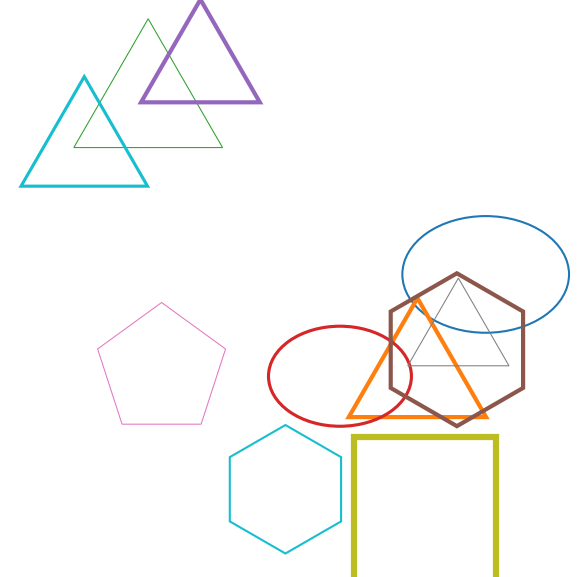[{"shape": "oval", "thickness": 1, "radius": 0.72, "center": [0.841, 0.524]}, {"shape": "triangle", "thickness": 2, "radius": 0.69, "center": [0.723, 0.346]}, {"shape": "triangle", "thickness": 0.5, "radius": 0.74, "center": [0.257, 0.818]}, {"shape": "oval", "thickness": 1.5, "radius": 0.62, "center": [0.589, 0.348]}, {"shape": "triangle", "thickness": 2, "radius": 0.59, "center": [0.347, 0.881]}, {"shape": "hexagon", "thickness": 2, "radius": 0.66, "center": [0.791, 0.394]}, {"shape": "pentagon", "thickness": 0.5, "radius": 0.58, "center": [0.28, 0.359]}, {"shape": "triangle", "thickness": 0.5, "radius": 0.51, "center": [0.794, 0.416]}, {"shape": "square", "thickness": 3, "radius": 0.61, "center": [0.736, 0.119]}, {"shape": "hexagon", "thickness": 1, "radius": 0.56, "center": [0.494, 0.152]}, {"shape": "triangle", "thickness": 1.5, "radius": 0.63, "center": [0.146, 0.74]}]